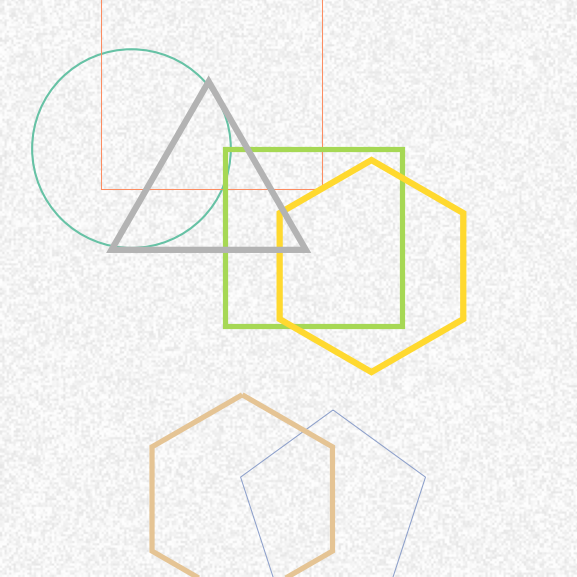[{"shape": "circle", "thickness": 1, "radius": 0.86, "center": [0.228, 0.742]}, {"shape": "square", "thickness": 0.5, "radius": 0.95, "center": [0.366, 0.862]}, {"shape": "pentagon", "thickness": 0.5, "radius": 0.84, "center": [0.577, 0.121]}, {"shape": "square", "thickness": 2.5, "radius": 0.77, "center": [0.543, 0.588]}, {"shape": "hexagon", "thickness": 3, "radius": 0.92, "center": [0.643, 0.538]}, {"shape": "hexagon", "thickness": 2.5, "radius": 0.9, "center": [0.42, 0.135]}, {"shape": "triangle", "thickness": 3, "radius": 0.97, "center": [0.361, 0.664]}]